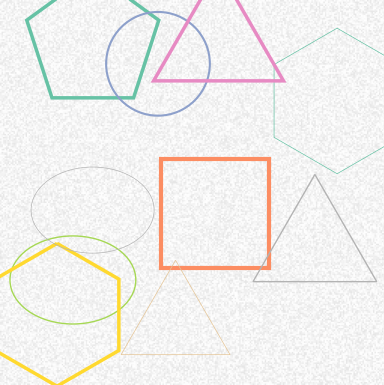[{"shape": "pentagon", "thickness": 2.5, "radius": 0.9, "center": [0.241, 0.892]}, {"shape": "hexagon", "thickness": 0.5, "radius": 0.95, "center": [0.876, 0.738]}, {"shape": "square", "thickness": 3, "radius": 0.7, "center": [0.558, 0.445]}, {"shape": "circle", "thickness": 1.5, "radius": 0.67, "center": [0.41, 0.834]}, {"shape": "triangle", "thickness": 2.5, "radius": 0.97, "center": [0.568, 0.887]}, {"shape": "oval", "thickness": 1, "radius": 0.82, "center": [0.189, 0.273]}, {"shape": "hexagon", "thickness": 2.5, "radius": 0.93, "center": [0.148, 0.182]}, {"shape": "triangle", "thickness": 0.5, "radius": 0.82, "center": [0.456, 0.16]}, {"shape": "oval", "thickness": 0.5, "radius": 0.8, "center": [0.241, 0.454]}, {"shape": "triangle", "thickness": 1, "radius": 0.93, "center": [0.818, 0.361]}]